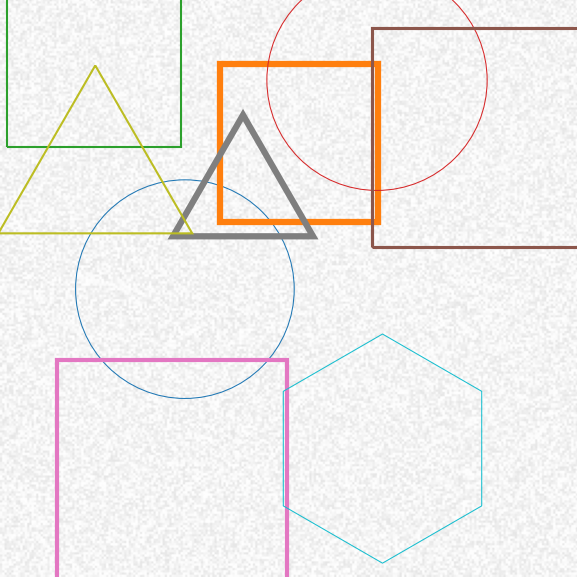[{"shape": "circle", "thickness": 0.5, "radius": 0.95, "center": [0.32, 0.498]}, {"shape": "square", "thickness": 3, "radius": 0.68, "center": [0.519, 0.751]}, {"shape": "square", "thickness": 1, "radius": 0.75, "center": [0.162, 0.895]}, {"shape": "circle", "thickness": 0.5, "radius": 0.95, "center": [0.653, 0.86]}, {"shape": "square", "thickness": 1.5, "radius": 0.95, "center": [0.835, 0.761]}, {"shape": "square", "thickness": 2, "radius": 0.99, "center": [0.298, 0.178]}, {"shape": "triangle", "thickness": 3, "radius": 0.7, "center": [0.421, 0.66]}, {"shape": "triangle", "thickness": 1, "radius": 0.97, "center": [0.165, 0.692]}, {"shape": "hexagon", "thickness": 0.5, "radius": 0.99, "center": [0.662, 0.222]}]